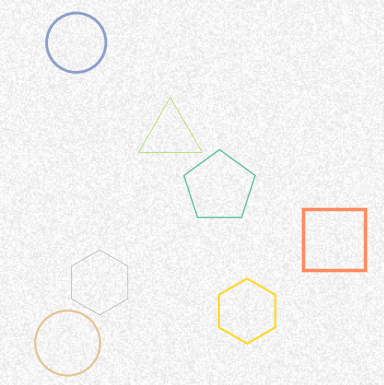[{"shape": "pentagon", "thickness": 1, "radius": 0.49, "center": [0.57, 0.514]}, {"shape": "square", "thickness": 2.5, "radius": 0.4, "center": [0.867, 0.378]}, {"shape": "circle", "thickness": 2, "radius": 0.39, "center": [0.198, 0.889]}, {"shape": "triangle", "thickness": 0.5, "radius": 0.48, "center": [0.442, 0.652]}, {"shape": "hexagon", "thickness": 1.5, "radius": 0.42, "center": [0.642, 0.192]}, {"shape": "circle", "thickness": 1.5, "radius": 0.42, "center": [0.176, 0.109]}, {"shape": "hexagon", "thickness": 0.5, "radius": 0.42, "center": [0.259, 0.266]}]